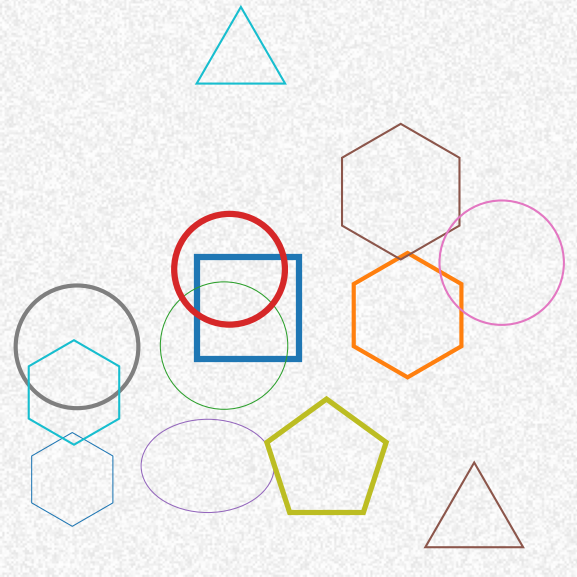[{"shape": "square", "thickness": 3, "radius": 0.44, "center": [0.43, 0.466]}, {"shape": "hexagon", "thickness": 0.5, "radius": 0.41, "center": [0.125, 0.169]}, {"shape": "hexagon", "thickness": 2, "radius": 0.54, "center": [0.706, 0.453]}, {"shape": "circle", "thickness": 0.5, "radius": 0.55, "center": [0.388, 0.401]}, {"shape": "circle", "thickness": 3, "radius": 0.48, "center": [0.398, 0.533]}, {"shape": "oval", "thickness": 0.5, "radius": 0.58, "center": [0.36, 0.192]}, {"shape": "hexagon", "thickness": 1, "radius": 0.59, "center": [0.694, 0.667]}, {"shape": "triangle", "thickness": 1, "radius": 0.49, "center": [0.821, 0.1]}, {"shape": "circle", "thickness": 1, "radius": 0.54, "center": [0.869, 0.544]}, {"shape": "circle", "thickness": 2, "radius": 0.53, "center": [0.133, 0.399]}, {"shape": "pentagon", "thickness": 2.5, "radius": 0.54, "center": [0.565, 0.2]}, {"shape": "hexagon", "thickness": 1, "radius": 0.45, "center": [0.128, 0.32]}, {"shape": "triangle", "thickness": 1, "radius": 0.44, "center": [0.417, 0.899]}]